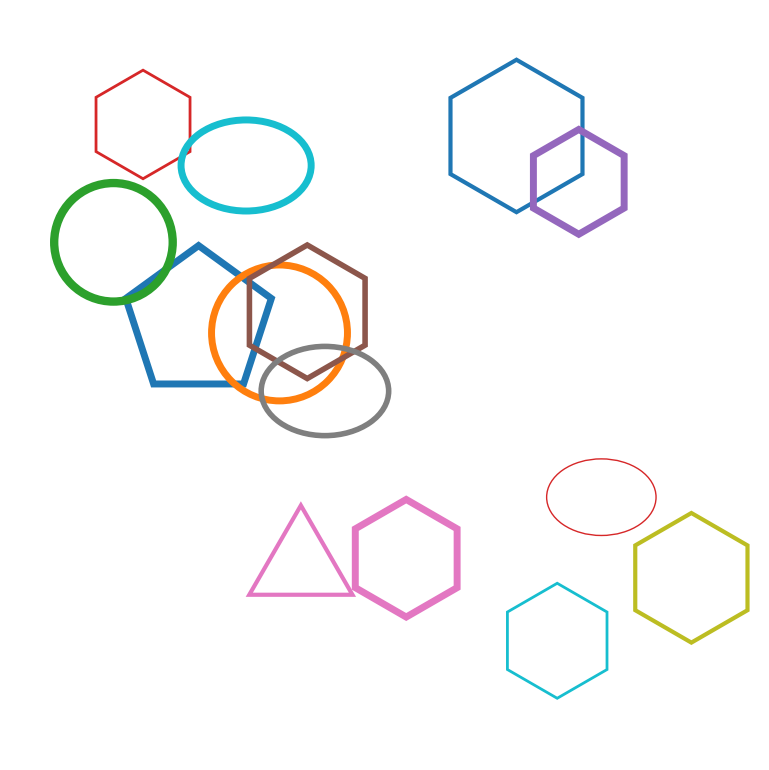[{"shape": "pentagon", "thickness": 2.5, "radius": 0.5, "center": [0.258, 0.582]}, {"shape": "hexagon", "thickness": 1.5, "radius": 0.49, "center": [0.671, 0.823]}, {"shape": "circle", "thickness": 2.5, "radius": 0.44, "center": [0.363, 0.568]}, {"shape": "circle", "thickness": 3, "radius": 0.38, "center": [0.147, 0.685]}, {"shape": "hexagon", "thickness": 1, "radius": 0.35, "center": [0.186, 0.838]}, {"shape": "oval", "thickness": 0.5, "radius": 0.36, "center": [0.781, 0.354]}, {"shape": "hexagon", "thickness": 2.5, "radius": 0.34, "center": [0.752, 0.764]}, {"shape": "hexagon", "thickness": 2, "radius": 0.43, "center": [0.399, 0.595]}, {"shape": "triangle", "thickness": 1.5, "radius": 0.39, "center": [0.391, 0.266]}, {"shape": "hexagon", "thickness": 2.5, "radius": 0.38, "center": [0.528, 0.275]}, {"shape": "oval", "thickness": 2, "radius": 0.41, "center": [0.422, 0.492]}, {"shape": "hexagon", "thickness": 1.5, "radius": 0.42, "center": [0.898, 0.25]}, {"shape": "hexagon", "thickness": 1, "radius": 0.37, "center": [0.724, 0.168]}, {"shape": "oval", "thickness": 2.5, "radius": 0.42, "center": [0.32, 0.785]}]